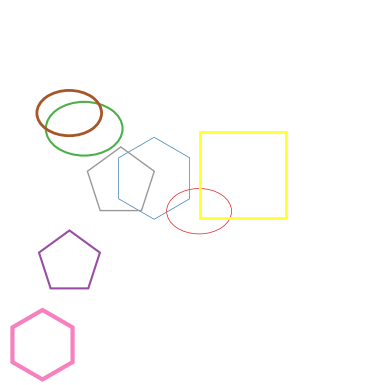[{"shape": "oval", "thickness": 0.5, "radius": 0.42, "center": [0.517, 0.451]}, {"shape": "hexagon", "thickness": 0.5, "radius": 0.53, "center": [0.4, 0.537]}, {"shape": "oval", "thickness": 1.5, "radius": 0.5, "center": [0.219, 0.666]}, {"shape": "pentagon", "thickness": 1.5, "radius": 0.42, "center": [0.18, 0.318]}, {"shape": "square", "thickness": 2, "radius": 0.56, "center": [0.631, 0.546]}, {"shape": "oval", "thickness": 2, "radius": 0.42, "center": [0.18, 0.706]}, {"shape": "hexagon", "thickness": 3, "radius": 0.45, "center": [0.11, 0.105]}, {"shape": "pentagon", "thickness": 1, "radius": 0.46, "center": [0.314, 0.527]}]